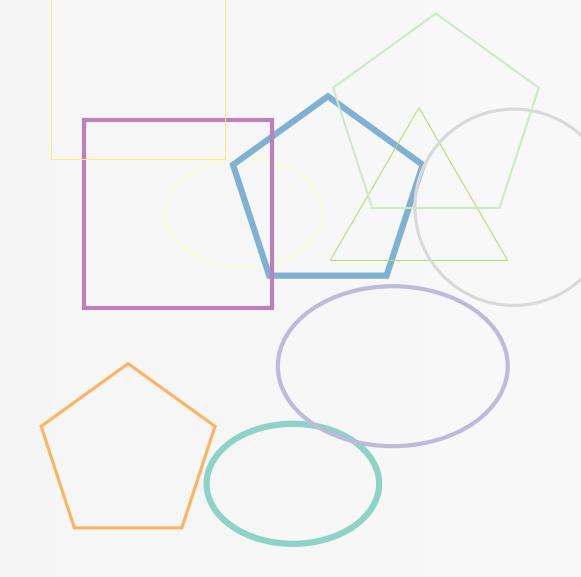[{"shape": "oval", "thickness": 3, "radius": 0.74, "center": [0.504, 0.161]}, {"shape": "oval", "thickness": 0.5, "radius": 0.68, "center": [0.42, 0.631]}, {"shape": "oval", "thickness": 2, "radius": 0.99, "center": [0.676, 0.365]}, {"shape": "pentagon", "thickness": 3, "radius": 0.86, "center": [0.564, 0.661]}, {"shape": "pentagon", "thickness": 1.5, "radius": 0.79, "center": [0.22, 0.212]}, {"shape": "triangle", "thickness": 0.5, "radius": 0.88, "center": [0.721, 0.636]}, {"shape": "circle", "thickness": 1.5, "radius": 0.85, "center": [0.884, 0.64]}, {"shape": "square", "thickness": 2, "radius": 0.81, "center": [0.306, 0.629]}, {"shape": "pentagon", "thickness": 1, "radius": 0.93, "center": [0.75, 0.79]}, {"shape": "square", "thickness": 0.5, "radius": 0.75, "center": [0.237, 0.873]}]